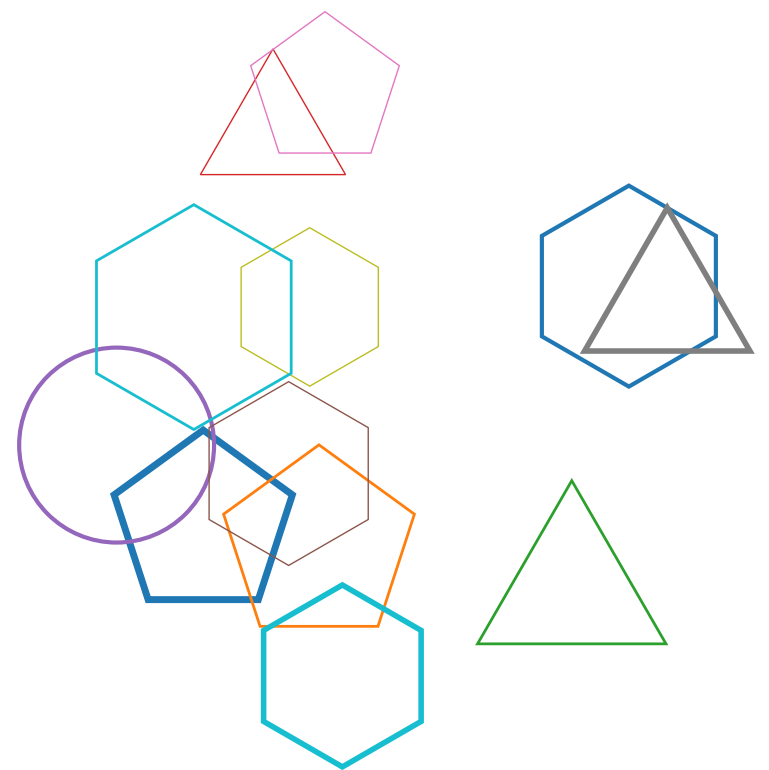[{"shape": "hexagon", "thickness": 1.5, "radius": 0.65, "center": [0.817, 0.628]}, {"shape": "pentagon", "thickness": 2.5, "radius": 0.61, "center": [0.264, 0.32]}, {"shape": "pentagon", "thickness": 1, "radius": 0.65, "center": [0.414, 0.292]}, {"shape": "triangle", "thickness": 1, "radius": 0.71, "center": [0.743, 0.234]}, {"shape": "triangle", "thickness": 0.5, "radius": 0.54, "center": [0.354, 0.828]}, {"shape": "circle", "thickness": 1.5, "radius": 0.63, "center": [0.151, 0.422]}, {"shape": "hexagon", "thickness": 0.5, "radius": 0.6, "center": [0.375, 0.385]}, {"shape": "pentagon", "thickness": 0.5, "radius": 0.51, "center": [0.422, 0.883]}, {"shape": "triangle", "thickness": 2, "radius": 0.62, "center": [0.867, 0.606]}, {"shape": "hexagon", "thickness": 0.5, "radius": 0.51, "center": [0.402, 0.601]}, {"shape": "hexagon", "thickness": 2, "radius": 0.59, "center": [0.445, 0.122]}, {"shape": "hexagon", "thickness": 1, "radius": 0.73, "center": [0.252, 0.588]}]